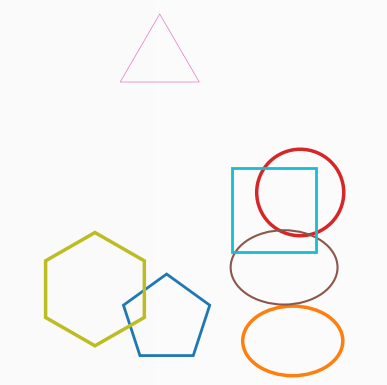[{"shape": "pentagon", "thickness": 2, "radius": 0.59, "center": [0.43, 0.171]}, {"shape": "oval", "thickness": 2.5, "radius": 0.65, "center": [0.756, 0.115]}, {"shape": "circle", "thickness": 2.5, "radius": 0.56, "center": [0.775, 0.5]}, {"shape": "oval", "thickness": 1.5, "radius": 0.69, "center": [0.733, 0.305]}, {"shape": "triangle", "thickness": 0.5, "radius": 0.59, "center": [0.412, 0.846]}, {"shape": "hexagon", "thickness": 2.5, "radius": 0.74, "center": [0.245, 0.249]}, {"shape": "square", "thickness": 2, "radius": 0.54, "center": [0.707, 0.454]}]